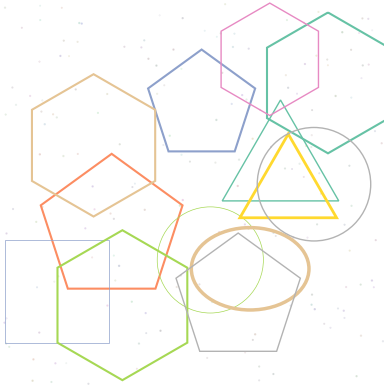[{"shape": "triangle", "thickness": 1, "radius": 0.87, "center": [0.729, 0.566]}, {"shape": "hexagon", "thickness": 1.5, "radius": 0.91, "center": [0.852, 0.785]}, {"shape": "pentagon", "thickness": 1.5, "radius": 0.97, "center": [0.29, 0.407]}, {"shape": "square", "thickness": 0.5, "radius": 0.67, "center": [0.148, 0.243]}, {"shape": "pentagon", "thickness": 1.5, "radius": 0.73, "center": [0.524, 0.725]}, {"shape": "hexagon", "thickness": 1, "radius": 0.73, "center": [0.701, 0.846]}, {"shape": "circle", "thickness": 0.5, "radius": 0.69, "center": [0.546, 0.325]}, {"shape": "hexagon", "thickness": 1.5, "radius": 0.97, "center": [0.318, 0.207]}, {"shape": "triangle", "thickness": 2, "radius": 0.72, "center": [0.749, 0.507]}, {"shape": "oval", "thickness": 2.5, "radius": 0.76, "center": [0.65, 0.302]}, {"shape": "hexagon", "thickness": 1.5, "radius": 0.92, "center": [0.243, 0.622]}, {"shape": "circle", "thickness": 1, "radius": 0.74, "center": [0.816, 0.522]}, {"shape": "pentagon", "thickness": 1, "radius": 0.85, "center": [0.619, 0.225]}]